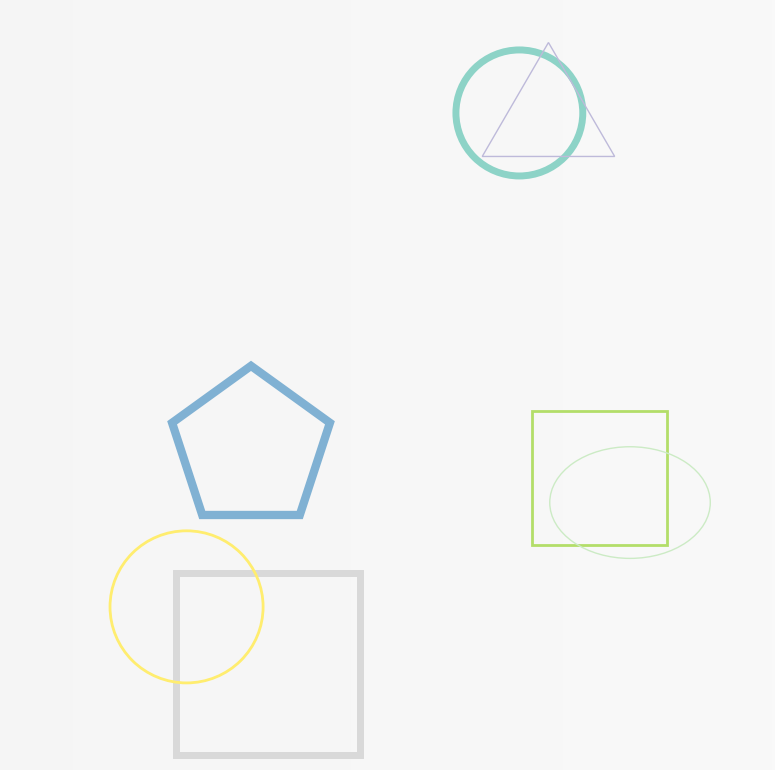[{"shape": "circle", "thickness": 2.5, "radius": 0.41, "center": [0.67, 0.853]}, {"shape": "triangle", "thickness": 0.5, "radius": 0.49, "center": [0.708, 0.846]}, {"shape": "pentagon", "thickness": 3, "radius": 0.54, "center": [0.324, 0.418]}, {"shape": "square", "thickness": 1, "radius": 0.44, "center": [0.774, 0.379]}, {"shape": "square", "thickness": 2.5, "radius": 0.59, "center": [0.346, 0.138]}, {"shape": "oval", "thickness": 0.5, "radius": 0.52, "center": [0.813, 0.347]}, {"shape": "circle", "thickness": 1, "radius": 0.49, "center": [0.241, 0.212]}]